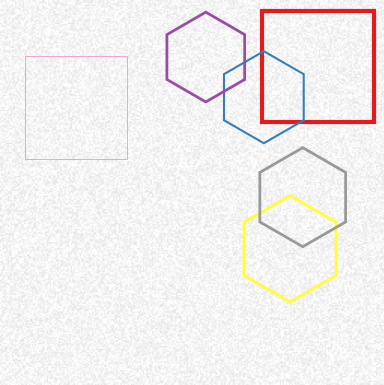[{"shape": "square", "thickness": 3, "radius": 0.72, "center": [0.827, 0.827]}, {"shape": "hexagon", "thickness": 1.5, "radius": 0.6, "center": [0.685, 0.748]}, {"shape": "hexagon", "thickness": 2, "radius": 0.58, "center": [0.535, 0.852]}, {"shape": "hexagon", "thickness": 2, "radius": 0.69, "center": [0.753, 0.354]}, {"shape": "square", "thickness": 0.5, "radius": 0.67, "center": [0.198, 0.72]}, {"shape": "hexagon", "thickness": 2, "radius": 0.64, "center": [0.786, 0.488]}]